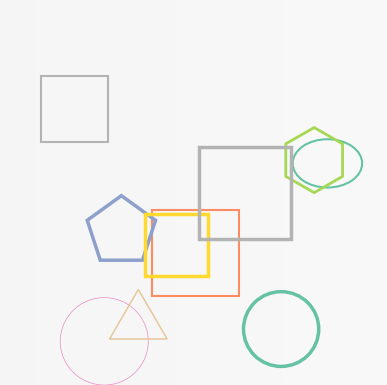[{"shape": "circle", "thickness": 2.5, "radius": 0.49, "center": [0.725, 0.145]}, {"shape": "oval", "thickness": 1.5, "radius": 0.45, "center": [0.845, 0.576]}, {"shape": "square", "thickness": 1.5, "radius": 0.56, "center": [0.504, 0.343]}, {"shape": "pentagon", "thickness": 2.5, "radius": 0.46, "center": [0.313, 0.399]}, {"shape": "circle", "thickness": 0.5, "radius": 0.57, "center": [0.269, 0.113]}, {"shape": "hexagon", "thickness": 2, "radius": 0.42, "center": [0.811, 0.584]}, {"shape": "square", "thickness": 2.5, "radius": 0.41, "center": [0.455, 0.363]}, {"shape": "triangle", "thickness": 1, "radius": 0.43, "center": [0.357, 0.162]}, {"shape": "square", "thickness": 2.5, "radius": 0.6, "center": [0.632, 0.498]}, {"shape": "square", "thickness": 1.5, "radius": 0.43, "center": [0.193, 0.716]}]